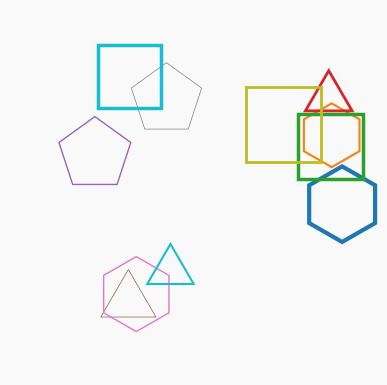[{"shape": "hexagon", "thickness": 3, "radius": 0.49, "center": [0.883, 0.47]}, {"shape": "hexagon", "thickness": 1.5, "radius": 0.41, "center": [0.856, 0.649]}, {"shape": "square", "thickness": 2.5, "radius": 0.42, "center": [0.853, 0.619]}, {"shape": "triangle", "thickness": 2, "radius": 0.35, "center": [0.848, 0.747]}, {"shape": "pentagon", "thickness": 1, "radius": 0.49, "center": [0.245, 0.6]}, {"shape": "triangle", "thickness": 0.5, "radius": 0.41, "center": [0.331, 0.218]}, {"shape": "hexagon", "thickness": 1, "radius": 0.49, "center": [0.352, 0.236]}, {"shape": "pentagon", "thickness": 0.5, "radius": 0.48, "center": [0.43, 0.742]}, {"shape": "square", "thickness": 2, "radius": 0.49, "center": [0.731, 0.676]}, {"shape": "square", "thickness": 2.5, "radius": 0.41, "center": [0.335, 0.802]}, {"shape": "triangle", "thickness": 1.5, "radius": 0.35, "center": [0.44, 0.297]}]